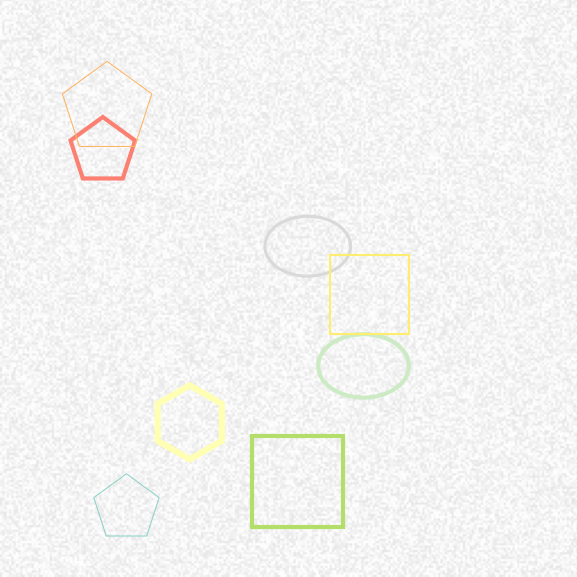[{"shape": "pentagon", "thickness": 0.5, "radius": 0.3, "center": [0.219, 0.119]}, {"shape": "hexagon", "thickness": 3, "radius": 0.32, "center": [0.329, 0.268]}, {"shape": "pentagon", "thickness": 2, "radius": 0.29, "center": [0.178, 0.738]}, {"shape": "pentagon", "thickness": 0.5, "radius": 0.41, "center": [0.185, 0.811]}, {"shape": "square", "thickness": 2, "radius": 0.4, "center": [0.515, 0.166]}, {"shape": "oval", "thickness": 1.5, "radius": 0.37, "center": [0.533, 0.573]}, {"shape": "oval", "thickness": 2, "radius": 0.39, "center": [0.63, 0.366]}, {"shape": "square", "thickness": 1, "radius": 0.34, "center": [0.64, 0.49]}]